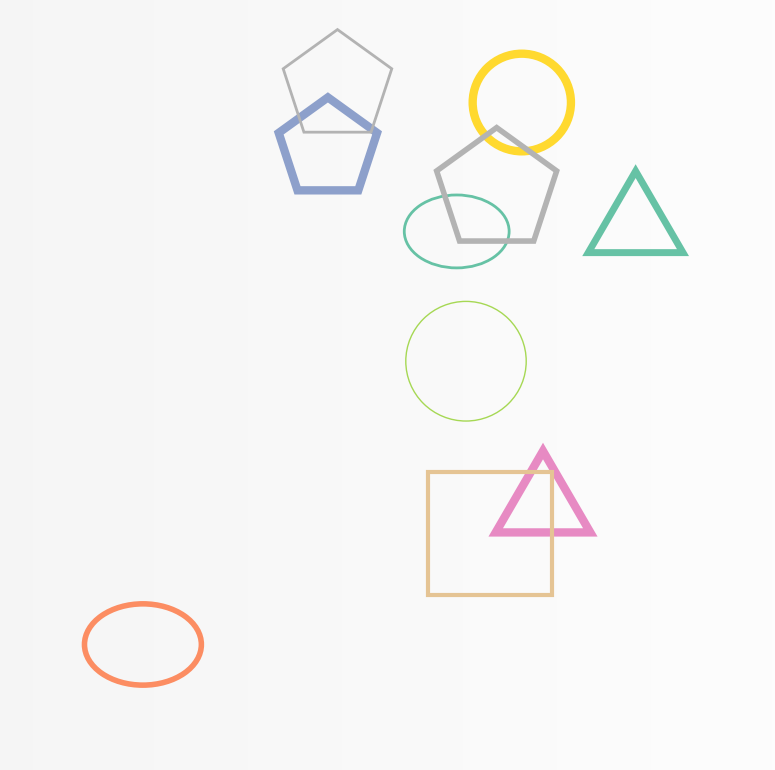[{"shape": "oval", "thickness": 1, "radius": 0.34, "center": [0.589, 0.699]}, {"shape": "triangle", "thickness": 2.5, "radius": 0.35, "center": [0.82, 0.707]}, {"shape": "oval", "thickness": 2, "radius": 0.38, "center": [0.184, 0.163]}, {"shape": "pentagon", "thickness": 3, "radius": 0.33, "center": [0.423, 0.807]}, {"shape": "triangle", "thickness": 3, "radius": 0.35, "center": [0.701, 0.344]}, {"shape": "circle", "thickness": 0.5, "radius": 0.39, "center": [0.601, 0.531]}, {"shape": "circle", "thickness": 3, "radius": 0.32, "center": [0.673, 0.867]}, {"shape": "square", "thickness": 1.5, "radius": 0.4, "center": [0.632, 0.307]}, {"shape": "pentagon", "thickness": 2, "radius": 0.41, "center": [0.641, 0.753]}, {"shape": "pentagon", "thickness": 1, "radius": 0.37, "center": [0.435, 0.888]}]